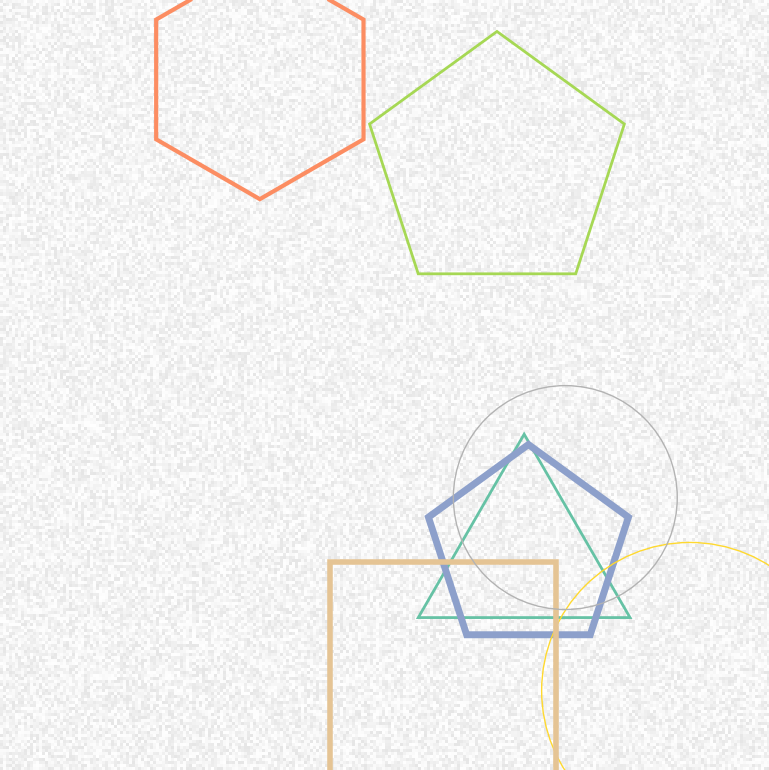[{"shape": "triangle", "thickness": 1, "radius": 0.79, "center": [0.681, 0.277]}, {"shape": "hexagon", "thickness": 1.5, "radius": 0.78, "center": [0.337, 0.897]}, {"shape": "pentagon", "thickness": 2.5, "radius": 0.68, "center": [0.686, 0.286]}, {"shape": "pentagon", "thickness": 1, "radius": 0.87, "center": [0.645, 0.785]}, {"shape": "circle", "thickness": 0.5, "radius": 0.96, "center": [0.896, 0.103]}, {"shape": "square", "thickness": 2, "radius": 0.74, "center": [0.575, 0.123]}, {"shape": "circle", "thickness": 0.5, "radius": 0.73, "center": [0.734, 0.354]}]